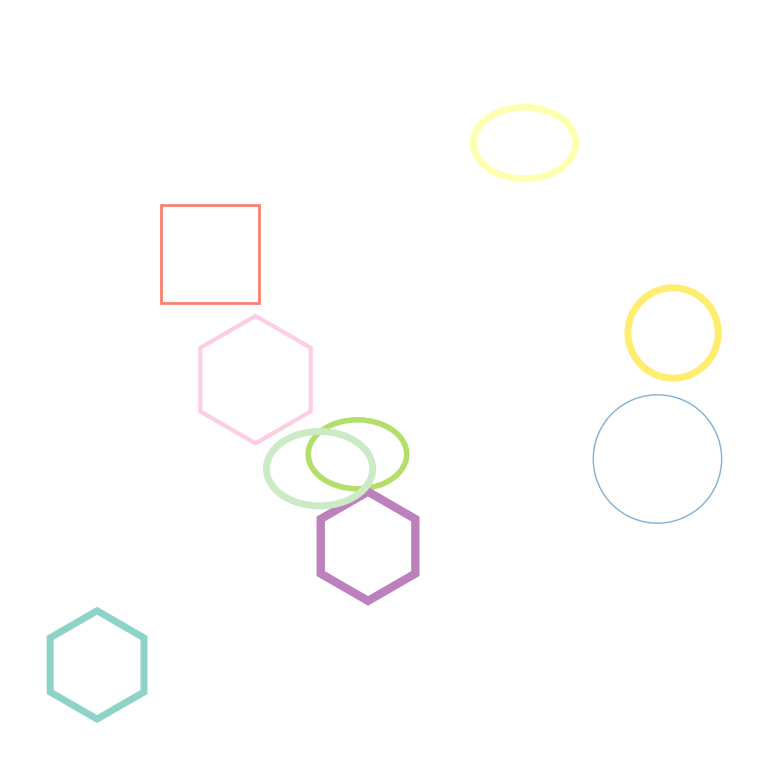[{"shape": "hexagon", "thickness": 2.5, "radius": 0.35, "center": [0.126, 0.136]}, {"shape": "oval", "thickness": 2.5, "radius": 0.33, "center": [0.681, 0.814]}, {"shape": "square", "thickness": 1, "radius": 0.32, "center": [0.273, 0.67]}, {"shape": "circle", "thickness": 0.5, "radius": 0.42, "center": [0.854, 0.404]}, {"shape": "oval", "thickness": 2, "radius": 0.32, "center": [0.464, 0.41]}, {"shape": "hexagon", "thickness": 1.5, "radius": 0.41, "center": [0.332, 0.507]}, {"shape": "hexagon", "thickness": 3, "radius": 0.35, "center": [0.478, 0.291]}, {"shape": "oval", "thickness": 2.5, "radius": 0.34, "center": [0.415, 0.391]}, {"shape": "circle", "thickness": 2.5, "radius": 0.29, "center": [0.874, 0.568]}]